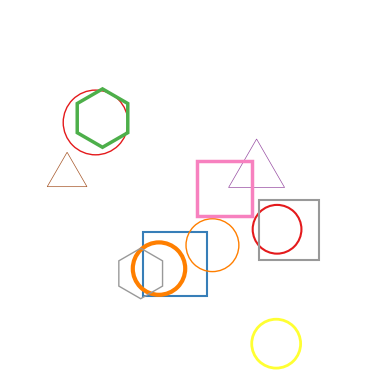[{"shape": "circle", "thickness": 1, "radius": 0.42, "center": [0.248, 0.682]}, {"shape": "circle", "thickness": 1.5, "radius": 0.32, "center": [0.72, 0.404]}, {"shape": "square", "thickness": 1.5, "radius": 0.42, "center": [0.455, 0.315]}, {"shape": "hexagon", "thickness": 2.5, "radius": 0.38, "center": [0.266, 0.693]}, {"shape": "triangle", "thickness": 0.5, "radius": 0.42, "center": [0.666, 0.555]}, {"shape": "circle", "thickness": 3, "radius": 0.34, "center": [0.413, 0.302]}, {"shape": "circle", "thickness": 1, "radius": 0.34, "center": [0.552, 0.363]}, {"shape": "circle", "thickness": 2, "radius": 0.32, "center": [0.717, 0.107]}, {"shape": "triangle", "thickness": 0.5, "radius": 0.3, "center": [0.174, 0.545]}, {"shape": "square", "thickness": 2.5, "radius": 0.36, "center": [0.582, 0.51]}, {"shape": "square", "thickness": 1.5, "radius": 0.39, "center": [0.75, 0.403]}, {"shape": "hexagon", "thickness": 1, "radius": 0.33, "center": [0.365, 0.29]}]